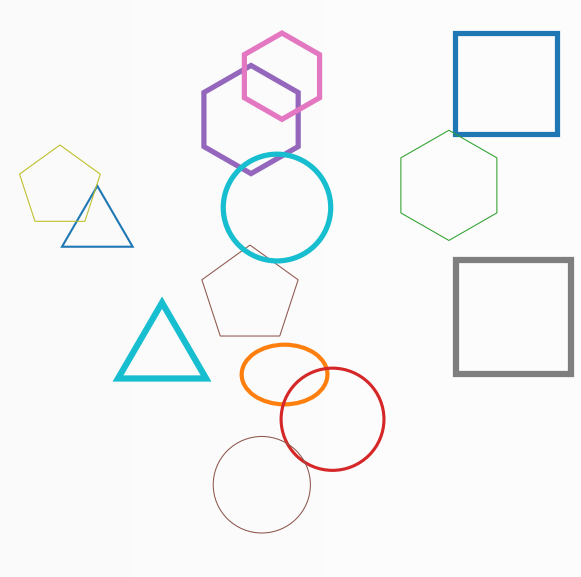[{"shape": "triangle", "thickness": 1, "radius": 0.35, "center": [0.167, 0.607]}, {"shape": "square", "thickness": 2.5, "radius": 0.44, "center": [0.87, 0.854]}, {"shape": "oval", "thickness": 2, "radius": 0.37, "center": [0.49, 0.351]}, {"shape": "hexagon", "thickness": 0.5, "radius": 0.48, "center": [0.772, 0.678]}, {"shape": "circle", "thickness": 1.5, "radius": 0.44, "center": [0.572, 0.273]}, {"shape": "hexagon", "thickness": 2.5, "radius": 0.47, "center": [0.432, 0.792]}, {"shape": "pentagon", "thickness": 0.5, "radius": 0.44, "center": [0.43, 0.488]}, {"shape": "circle", "thickness": 0.5, "radius": 0.42, "center": [0.45, 0.16]}, {"shape": "hexagon", "thickness": 2.5, "radius": 0.37, "center": [0.485, 0.867]}, {"shape": "square", "thickness": 3, "radius": 0.49, "center": [0.883, 0.45]}, {"shape": "pentagon", "thickness": 0.5, "radius": 0.37, "center": [0.103, 0.675]}, {"shape": "circle", "thickness": 2.5, "radius": 0.46, "center": [0.477, 0.64]}, {"shape": "triangle", "thickness": 3, "radius": 0.44, "center": [0.279, 0.387]}]